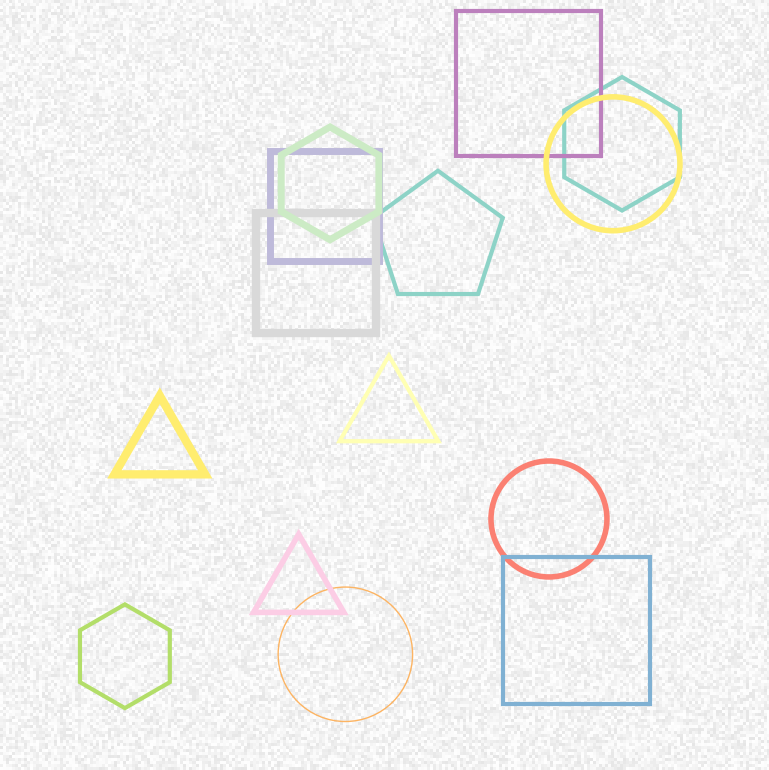[{"shape": "hexagon", "thickness": 1.5, "radius": 0.43, "center": [0.808, 0.813]}, {"shape": "pentagon", "thickness": 1.5, "radius": 0.44, "center": [0.569, 0.69]}, {"shape": "triangle", "thickness": 1.5, "radius": 0.37, "center": [0.505, 0.464]}, {"shape": "square", "thickness": 2.5, "radius": 0.36, "center": [0.421, 0.732]}, {"shape": "circle", "thickness": 2, "radius": 0.38, "center": [0.713, 0.326]}, {"shape": "square", "thickness": 1.5, "radius": 0.48, "center": [0.748, 0.181]}, {"shape": "circle", "thickness": 0.5, "radius": 0.44, "center": [0.449, 0.15]}, {"shape": "hexagon", "thickness": 1.5, "radius": 0.34, "center": [0.162, 0.148]}, {"shape": "triangle", "thickness": 2, "radius": 0.34, "center": [0.388, 0.239]}, {"shape": "square", "thickness": 3, "radius": 0.39, "center": [0.411, 0.645]}, {"shape": "square", "thickness": 1.5, "radius": 0.47, "center": [0.687, 0.892]}, {"shape": "hexagon", "thickness": 2.5, "radius": 0.37, "center": [0.429, 0.762]}, {"shape": "circle", "thickness": 2, "radius": 0.43, "center": [0.796, 0.787]}, {"shape": "triangle", "thickness": 3, "radius": 0.34, "center": [0.208, 0.418]}]